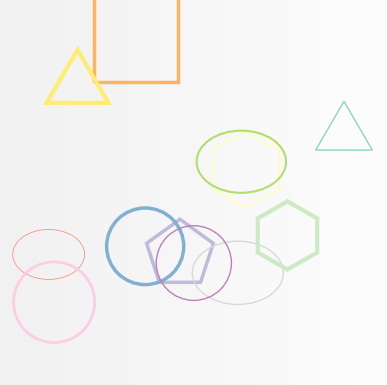[{"shape": "triangle", "thickness": 1, "radius": 0.42, "center": [0.888, 0.652]}, {"shape": "hexagon", "thickness": 1, "radius": 0.5, "center": [0.634, 0.559]}, {"shape": "pentagon", "thickness": 2.5, "radius": 0.45, "center": [0.464, 0.34]}, {"shape": "oval", "thickness": 0.5, "radius": 0.46, "center": [0.126, 0.339]}, {"shape": "circle", "thickness": 2.5, "radius": 0.5, "center": [0.375, 0.36]}, {"shape": "square", "thickness": 2.5, "radius": 0.54, "center": [0.35, 0.896]}, {"shape": "oval", "thickness": 1.5, "radius": 0.58, "center": [0.623, 0.58]}, {"shape": "circle", "thickness": 2, "radius": 0.52, "center": [0.14, 0.215]}, {"shape": "oval", "thickness": 1, "radius": 0.59, "center": [0.614, 0.291]}, {"shape": "circle", "thickness": 1, "radius": 0.48, "center": [0.5, 0.317]}, {"shape": "hexagon", "thickness": 3, "radius": 0.44, "center": [0.742, 0.389]}, {"shape": "triangle", "thickness": 3, "radius": 0.46, "center": [0.2, 0.779]}]